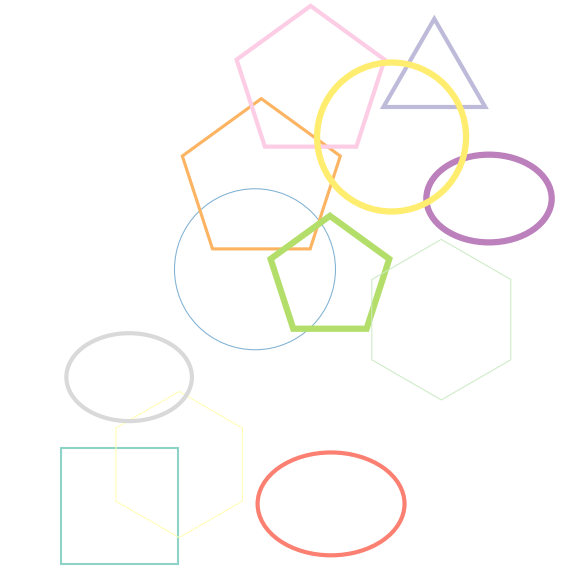[{"shape": "square", "thickness": 1, "radius": 0.5, "center": [0.207, 0.124]}, {"shape": "hexagon", "thickness": 0.5, "radius": 0.63, "center": [0.31, 0.195]}, {"shape": "triangle", "thickness": 2, "radius": 0.51, "center": [0.752, 0.865]}, {"shape": "oval", "thickness": 2, "radius": 0.64, "center": [0.573, 0.127]}, {"shape": "circle", "thickness": 0.5, "radius": 0.7, "center": [0.442, 0.533]}, {"shape": "pentagon", "thickness": 1.5, "radius": 0.72, "center": [0.453, 0.684]}, {"shape": "pentagon", "thickness": 3, "radius": 0.54, "center": [0.571, 0.517]}, {"shape": "pentagon", "thickness": 2, "radius": 0.67, "center": [0.538, 0.854]}, {"shape": "oval", "thickness": 2, "radius": 0.54, "center": [0.224, 0.346]}, {"shape": "oval", "thickness": 3, "radius": 0.54, "center": [0.847, 0.655]}, {"shape": "hexagon", "thickness": 0.5, "radius": 0.69, "center": [0.764, 0.446]}, {"shape": "circle", "thickness": 3, "radius": 0.65, "center": [0.678, 0.762]}]